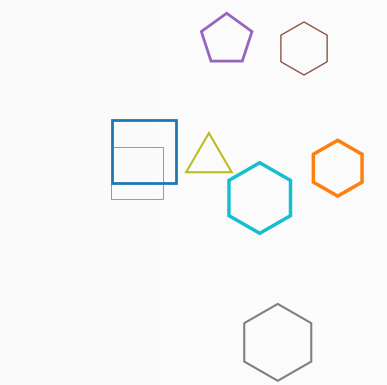[{"shape": "square", "thickness": 2, "radius": 0.41, "center": [0.373, 0.607]}, {"shape": "hexagon", "thickness": 2.5, "radius": 0.36, "center": [0.872, 0.563]}, {"shape": "square", "thickness": 0.5, "radius": 0.33, "center": [0.353, 0.551]}, {"shape": "pentagon", "thickness": 2, "radius": 0.34, "center": [0.585, 0.897]}, {"shape": "hexagon", "thickness": 1, "radius": 0.34, "center": [0.785, 0.874]}, {"shape": "hexagon", "thickness": 1.5, "radius": 0.5, "center": [0.717, 0.111]}, {"shape": "triangle", "thickness": 1.5, "radius": 0.34, "center": [0.539, 0.587]}, {"shape": "hexagon", "thickness": 2.5, "radius": 0.46, "center": [0.67, 0.486]}]